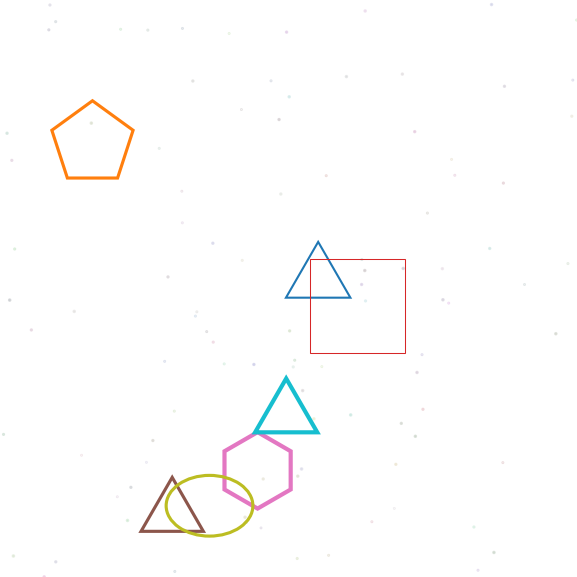[{"shape": "triangle", "thickness": 1, "radius": 0.32, "center": [0.551, 0.516]}, {"shape": "pentagon", "thickness": 1.5, "radius": 0.37, "center": [0.16, 0.751]}, {"shape": "square", "thickness": 0.5, "radius": 0.41, "center": [0.619, 0.469]}, {"shape": "triangle", "thickness": 1.5, "radius": 0.31, "center": [0.298, 0.11]}, {"shape": "hexagon", "thickness": 2, "radius": 0.33, "center": [0.446, 0.185]}, {"shape": "oval", "thickness": 1.5, "radius": 0.38, "center": [0.363, 0.123]}, {"shape": "triangle", "thickness": 2, "radius": 0.31, "center": [0.496, 0.282]}]